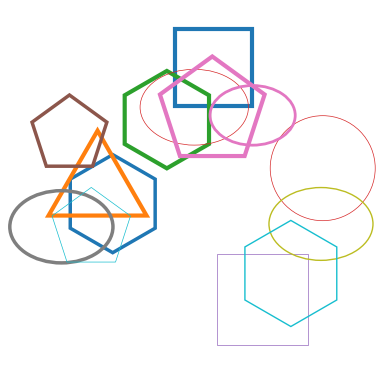[{"shape": "square", "thickness": 3, "radius": 0.5, "center": [0.555, 0.825]}, {"shape": "hexagon", "thickness": 2.5, "radius": 0.64, "center": [0.293, 0.471]}, {"shape": "triangle", "thickness": 3, "radius": 0.73, "center": [0.253, 0.514]}, {"shape": "hexagon", "thickness": 3, "radius": 0.63, "center": [0.433, 0.689]}, {"shape": "circle", "thickness": 0.5, "radius": 0.68, "center": [0.838, 0.563]}, {"shape": "oval", "thickness": 0.5, "radius": 0.7, "center": [0.505, 0.722]}, {"shape": "square", "thickness": 0.5, "radius": 0.59, "center": [0.681, 0.222]}, {"shape": "pentagon", "thickness": 2.5, "radius": 0.51, "center": [0.18, 0.651]}, {"shape": "oval", "thickness": 2, "radius": 0.55, "center": [0.656, 0.7]}, {"shape": "pentagon", "thickness": 3, "radius": 0.71, "center": [0.551, 0.71]}, {"shape": "oval", "thickness": 2.5, "radius": 0.67, "center": [0.159, 0.411]}, {"shape": "oval", "thickness": 1, "radius": 0.68, "center": [0.834, 0.418]}, {"shape": "pentagon", "thickness": 0.5, "radius": 0.54, "center": [0.237, 0.406]}, {"shape": "hexagon", "thickness": 1, "radius": 0.69, "center": [0.755, 0.29]}]